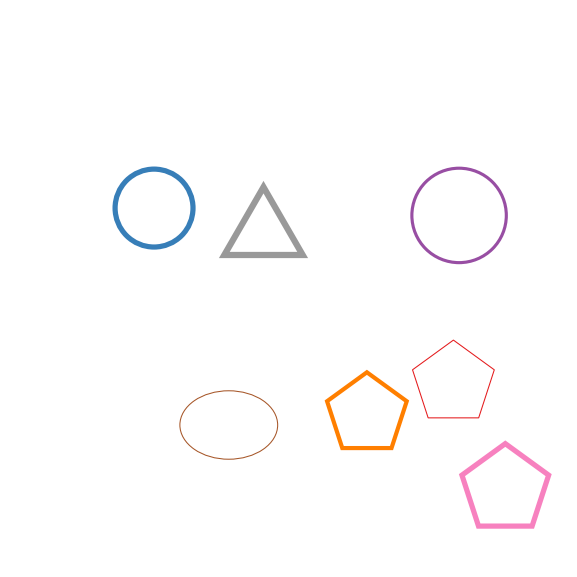[{"shape": "pentagon", "thickness": 0.5, "radius": 0.37, "center": [0.785, 0.336]}, {"shape": "circle", "thickness": 2.5, "radius": 0.34, "center": [0.267, 0.639]}, {"shape": "circle", "thickness": 1.5, "radius": 0.41, "center": [0.795, 0.626]}, {"shape": "pentagon", "thickness": 2, "radius": 0.36, "center": [0.635, 0.282]}, {"shape": "oval", "thickness": 0.5, "radius": 0.42, "center": [0.396, 0.263]}, {"shape": "pentagon", "thickness": 2.5, "radius": 0.39, "center": [0.875, 0.152]}, {"shape": "triangle", "thickness": 3, "radius": 0.39, "center": [0.456, 0.597]}]